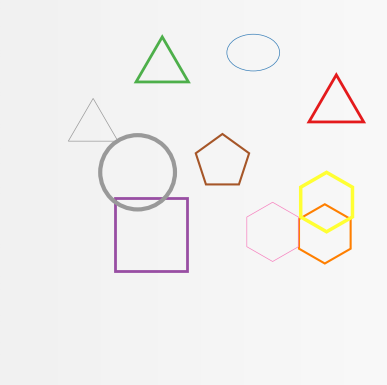[{"shape": "triangle", "thickness": 2, "radius": 0.41, "center": [0.868, 0.724]}, {"shape": "oval", "thickness": 0.5, "radius": 0.34, "center": [0.654, 0.863]}, {"shape": "triangle", "thickness": 2, "radius": 0.39, "center": [0.419, 0.826]}, {"shape": "square", "thickness": 2, "radius": 0.47, "center": [0.39, 0.391]}, {"shape": "hexagon", "thickness": 1.5, "radius": 0.38, "center": [0.838, 0.393]}, {"shape": "hexagon", "thickness": 2.5, "radius": 0.39, "center": [0.843, 0.475]}, {"shape": "pentagon", "thickness": 1.5, "radius": 0.36, "center": [0.574, 0.58]}, {"shape": "hexagon", "thickness": 0.5, "radius": 0.38, "center": [0.704, 0.398]}, {"shape": "triangle", "thickness": 0.5, "radius": 0.37, "center": [0.24, 0.67]}, {"shape": "circle", "thickness": 3, "radius": 0.48, "center": [0.355, 0.552]}]